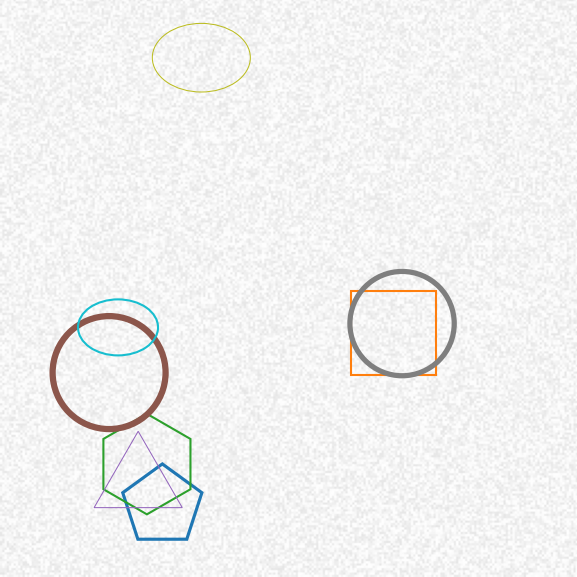[{"shape": "pentagon", "thickness": 1.5, "radius": 0.36, "center": [0.281, 0.124]}, {"shape": "square", "thickness": 1, "radius": 0.37, "center": [0.681, 0.423]}, {"shape": "hexagon", "thickness": 1, "radius": 0.44, "center": [0.254, 0.196]}, {"shape": "triangle", "thickness": 0.5, "radius": 0.44, "center": [0.239, 0.164]}, {"shape": "circle", "thickness": 3, "radius": 0.49, "center": [0.189, 0.354]}, {"shape": "circle", "thickness": 2.5, "radius": 0.45, "center": [0.696, 0.439]}, {"shape": "oval", "thickness": 0.5, "radius": 0.42, "center": [0.349, 0.899]}, {"shape": "oval", "thickness": 1, "radius": 0.35, "center": [0.204, 0.432]}]